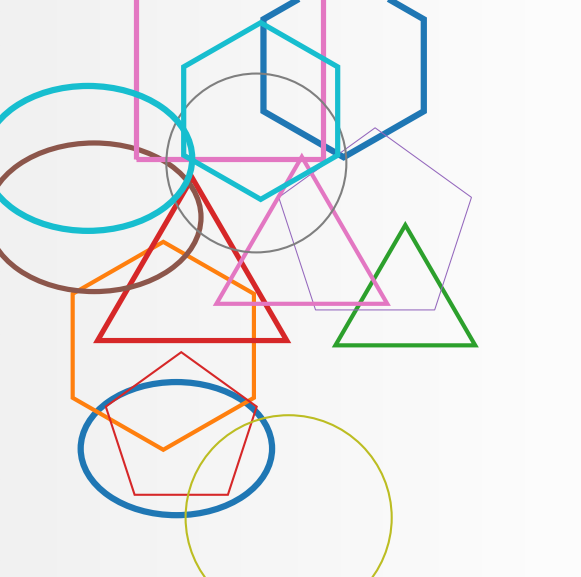[{"shape": "hexagon", "thickness": 3, "radius": 0.8, "center": [0.591, 0.886]}, {"shape": "oval", "thickness": 3, "radius": 0.82, "center": [0.303, 0.222]}, {"shape": "hexagon", "thickness": 2, "radius": 0.9, "center": [0.281, 0.4]}, {"shape": "triangle", "thickness": 2, "radius": 0.69, "center": [0.697, 0.471]}, {"shape": "pentagon", "thickness": 1, "radius": 0.68, "center": [0.312, 0.253]}, {"shape": "triangle", "thickness": 2.5, "radius": 0.94, "center": [0.331, 0.503]}, {"shape": "pentagon", "thickness": 0.5, "radius": 0.87, "center": [0.645, 0.604]}, {"shape": "oval", "thickness": 2.5, "radius": 0.92, "center": [0.162, 0.623]}, {"shape": "square", "thickness": 2.5, "radius": 0.8, "center": [0.395, 0.885]}, {"shape": "triangle", "thickness": 2, "radius": 0.85, "center": [0.519, 0.558]}, {"shape": "circle", "thickness": 1, "radius": 0.77, "center": [0.441, 0.717]}, {"shape": "circle", "thickness": 1, "radius": 0.89, "center": [0.497, 0.103]}, {"shape": "hexagon", "thickness": 2.5, "radius": 0.76, "center": [0.448, 0.807]}, {"shape": "oval", "thickness": 3, "radius": 0.9, "center": [0.151, 0.725]}]